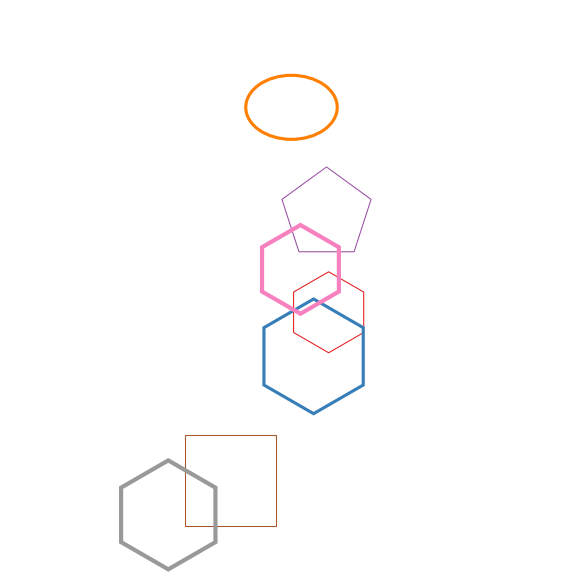[{"shape": "hexagon", "thickness": 0.5, "radius": 0.35, "center": [0.569, 0.458]}, {"shape": "hexagon", "thickness": 1.5, "radius": 0.5, "center": [0.543, 0.382]}, {"shape": "pentagon", "thickness": 0.5, "radius": 0.41, "center": [0.565, 0.629]}, {"shape": "oval", "thickness": 1.5, "radius": 0.4, "center": [0.505, 0.813]}, {"shape": "square", "thickness": 0.5, "radius": 0.39, "center": [0.4, 0.166]}, {"shape": "hexagon", "thickness": 2, "radius": 0.38, "center": [0.52, 0.533]}, {"shape": "hexagon", "thickness": 2, "radius": 0.47, "center": [0.291, 0.108]}]